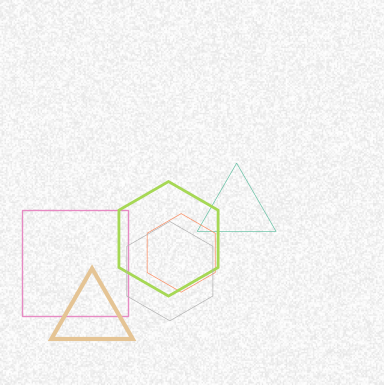[{"shape": "triangle", "thickness": 0.5, "radius": 0.59, "center": [0.615, 0.458]}, {"shape": "hexagon", "thickness": 0.5, "radius": 0.51, "center": [0.471, 0.343]}, {"shape": "square", "thickness": 1, "radius": 0.69, "center": [0.196, 0.316]}, {"shape": "hexagon", "thickness": 2, "radius": 0.74, "center": [0.438, 0.38]}, {"shape": "triangle", "thickness": 3, "radius": 0.61, "center": [0.239, 0.181]}, {"shape": "hexagon", "thickness": 0.5, "radius": 0.65, "center": [0.441, 0.296]}]